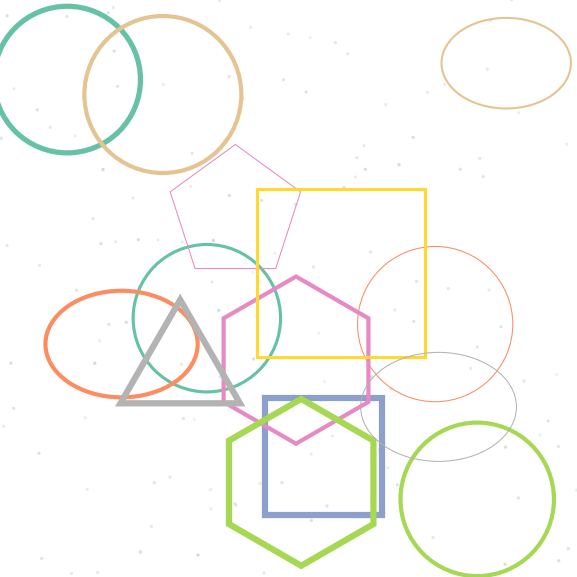[{"shape": "circle", "thickness": 1.5, "radius": 0.64, "center": [0.358, 0.448]}, {"shape": "circle", "thickness": 2.5, "radius": 0.63, "center": [0.116, 0.861]}, {"shape": "circle", "thickness": 0.5, "radius": 0.67, "center": [0.754, 0.438]}, {"shape": "oval", "thickness": 2, "radius": 0.66, "center": [0.21, 0.403]}, {"shape": "square", "thickness": 3, "radius": 0.51, "center": [0.56, 0.209]}, {"shape": "hexagon", "thickness": 2, "radius": 0.72, "center": [0.513, 0.376]}, {"shape": "pentagon", "thickness": 0.5, "radius": 0.59, "center": [0.408, 0.63]}, {"shape": "circle", "thickness": 2, "radius": 0.66, "center": [0.826, 0.134]}, {"shape": "hexagon", "thickness": 3, "radius": 0.72, "center": [0.522, 0.164]}, {"shape": "square", "thickness": 1.5, "radius": 0.73, "center": [0.591, 0.527]}, {"shape": "circle", "thickness": 2, "radius": 0.68, "center": [0.282, 0.835]}, {"shape": "oval", "thickness": 1, "radius": 0.56, "center": [0.877, 0.89]}, {"shape": "triangle", "thickness": 3, "radius": 0.6, "center": [0.312, 0.361]}, {"shape": "oval", "thickness": 0.5, "radius": 0.67, "center": [0.759, 0.295]}]